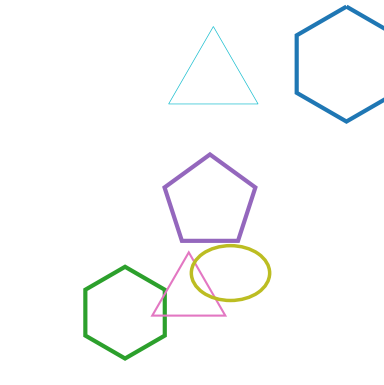[{"shape": "hexagon", "thickness": 3, "radius": 0.75, "center": [0.9, 0.834]}, {"shape": "hexagon", "thickness": 3, "radius": 0.6, "center": [0.325, 0.188]}, {"shape": "pentagon", "thickness": 3, "radius": 0.62, "center": [0.545, 0.475]}, {"shape": "triangle", "thickness": 1.5, "radius": 0.55, "center": [0.49, 0.235]}, {"shape": "oval", "thickness": 2.5, "radius": 0.51, "center": [0.599, 0.291]}, {"shape": "triangle", "thickness": 0.5, "radius": 0.67, "center": [0.554, 0.797]}]